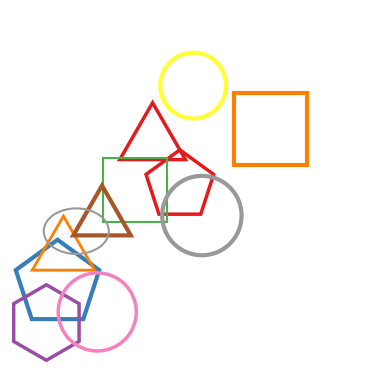[{"shape": "triangle", "thickness": 2.5, "radius": 0.49, "center": [0.396, 0.635]}, {"shape": "pentagon", "thickness": 2.5, "radius": 0.46, "center": [0.467, 0.518]}, {"shape": "pentagon", "thickness": 3, "radius": 0.57, "center": [0.149, 0.263]}, {"shape": "square", "thickness": 1.5, "radius": 0.42, "center": [0.35, 0.507]}, {"shape": "hexagon", "thickness": 2.5, "radius": 0.49, "center": [0.12, 0.162]}, {"shape": "triangle", "thickness": 2, "radius": 0.47, "center": [0.165, 0.345]}, {"shape": "square", "thickness": 3, "radius": 0.47, "center": [0.703, 0.665]}, {"shape": "circle", "thickness": 3, "radius": 0.43, "center": [0.502, 0.778]}, {"shape": "triangle", "thickness": 3, "radius": 0.43, "center": [0.265, 0.432]}, {"shape": "circle", "thickness": 2.5, "radius": 0.51, "center": [0.253, 0.19]}, {"shape": "circle", "thickness": 3, "radius": 0.52, "center": [0.524, 0.44]}, {"shape": "oval", "thickness": 1.5, "radius": 0.42, "center": [0.198, 0.4]}]